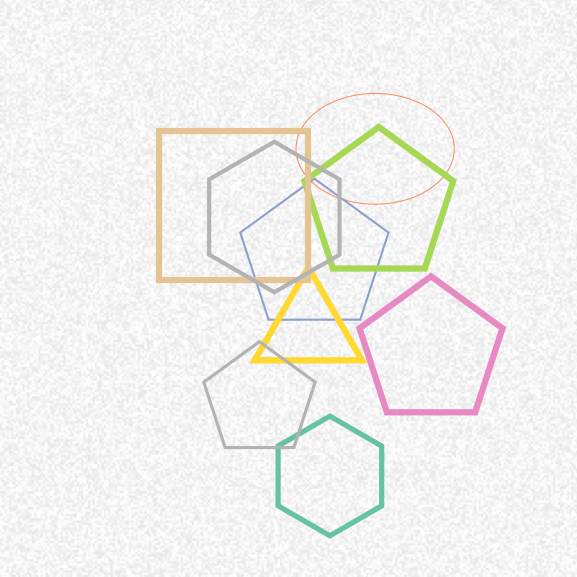[{"shape": "hexagon", "thickness": 2.5, "radius": 0.52, "center": [0.571, 0.175]}, {"shape": "oval", "thickness": 0.5, "radius": 0.69, "center": [0.65, 0.741]}, {"shape": "pentagon", "thickness": 1, "radius": 0.67, "center": [0.544, 0.555]}, {"shape": "pentagon", "thickness": 3, "radius": 0.65, "center": [0.746, 0.39]}, {"shape": "pentagon", "thickness": 3, "radius": 0.68, "center": [0.656, 0.644]}, {"shape": "triangle", "thickness": 3, "radius": 0.54, "center": [0.534, 0.429]}, {"shape": "square", "thickness": 3, "radius": 0.64, "center": [0.405, 0.643]}, {"shape": "hexagon", "thickness": 2, "radius": 0.65, "center": [0.475, 0.623]}, {"shape": "pentagon", "thickness": 1.5, "radius": 0.51, "center": [0.449, 0.306]}]